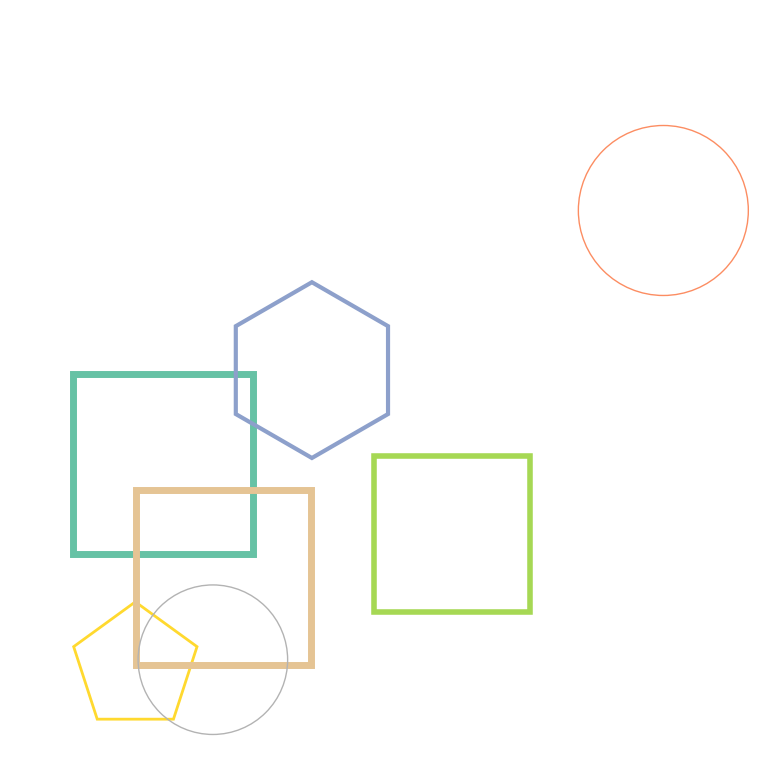[{"shape": "square", "thickness": 2.5, "radius": 0.59, "center": [0.212, 0.398]}, {"shape": "circle", "thickness": 0.5, "radius": 0.55, "center": [0.861, 0.727]}, {"shape": "hexagon", "thickness": 1.5, "radius": 0.57, "center": [0.405, 0.519]}, {"shape": "square", "thickness": 2, "radius": 0.5, "center": [0.587, 0.307]}, {"shape": "pentagon", "thickness": 1, "radius": 0.42, "center": [0.176, 0.134]}, {"shape": "square", "thickness": 2.5, "radius": 0.57, "center": [0.291, 0.249]}, {"shape": "circle", "thickness": 0.5, "radius": 0.49, "center": [0.276, 0.143]}]